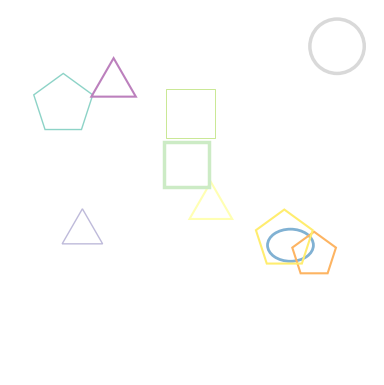[{"shape": "pentagon", "thickness": 1, "radius": 0.4, "center": [0.164, 0.729]}, {"shape": "triangle", "thickness": 1.5, "radius": 0.32, "center": [0.548, 0.463]}, {"shape": "triangle", "thickness": 1, "radius": 0.3, "center": [0.214, 0.397]}, {"shape": "oval", "thickness": 2, "radius": 0.3, "center": [0.754, 0.363]}, {"shape": "pentagon", "thickness": 1.5, "radius": 0.3, "center": [0.816, 0.338]}, {"shape": "square", "thickness": 0.5, "radius": 0.32, "center": [0.495, 0.705]}, {"shape": "circle", "thickness": 2.5, "radius": 0.35, "center": [0.875, 0.88]}, {"shape": "triangle", "thickness": 1.5, "radius": 0.33, "center": [0.295, 0.782]}, {"shape": "square", "thickness": 2.5, "radius": 0.29, "center": [0.484, 0.573]}, {"shape": "pentagon", "thickness": 1.5, "radius": 0.39, "center": [0.738, 0.378]}]